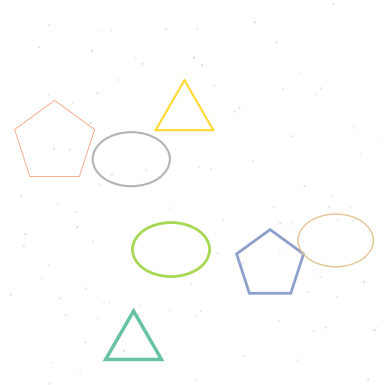[{"shape": "triangle", "thickness": 2.5, "radius": 0.42, "center": [0.347, 0.108]}, {"shape": "pentagon", "thickness": 0.5, "radius": 0.55, "center": [0.142, 0.63]}, {"shape": "pentagon", "thickness": 2, "radius": 0.46, "center": [0.702, 0.312]}, {"shape": "oval", "thickness": 2, "radius": 0.5, "center": [0.444, 0.352]}, {"shape": "triangle", "thickness": 1.5, "radius": 0.43, "center": [0.479, 0.705]}, {"shape": "oval", "thickness": 1, "radius": 0.49, "center": [0.872, 0.375]}, {"shape": "oval", "thickness": 1.5, "radius": 0.5, "center": [0.341, 0.587]}]